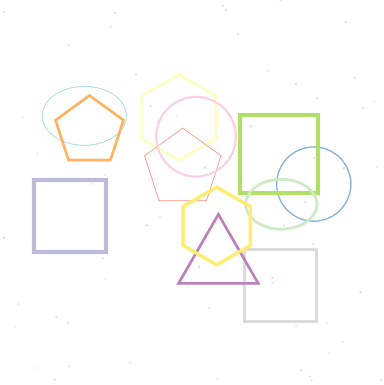[{"shape": "oval", "thickness": 0.5, "radius": 0.55, "center": [0.219, 0.699]}, {"shape": "hexagon", "thickness": 1.5, "radius": 0.56, "center": [0.464, 0.695]}, {"shape": "square", "thickness": 3, "radius": 0.47, "center": [0.182, 0.439]}, {"shape": "pentagon", "thickness": 0.5, "radius": 0.52, "center": [0.475, 0.563]}, {"shape": "circle", "thickness": 1, "radius": 0.48, "center": [0.815, 0.522]}, {"shape": "pentagon", "thickness": 2, "radius": 0.46, "center": [0.232, 0.659]}, {"shape": "square", "thickness": 3, "radius": 0.51, "center": [0.725, 0.6]}, {"shape": "circle", "thickness": 1.5, "radius": 0.52, "center": [0.509, 0.645]}, {"shape": "square", "thickness": 2, "radius": 0.47, "center": [0.727, 0.259]}, {"shape": "triangle", "thickness": 2, "radius": 0.6, "center": [0.567, 0.324]}, {"shape": "oval", "thickness": 2, "radius": 0.46, "center": [0.731, 0.47]}, {"shape": "hexagon", "thickness": 2.5, "radius": 0.5, "center": [0.563, 0.413]}]